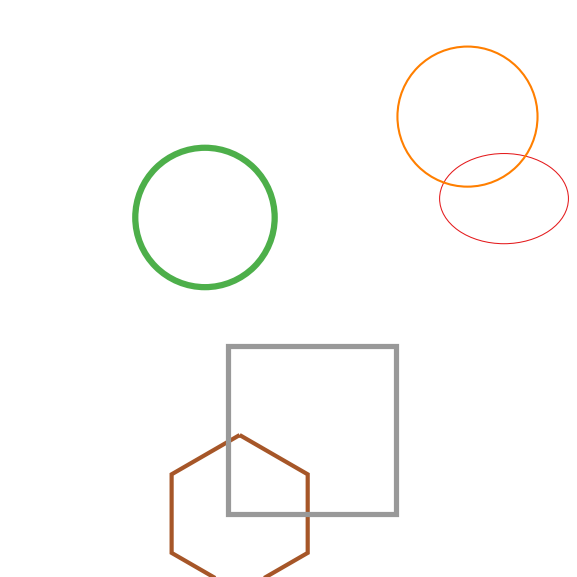[{"shape": "oval", "thickness": 0.5, "radius": 0.56, "center": [0.873, 0.655]}, {"shape": "circle", "thickness": 3, "radius": 0.6, "center": [0.355, 0.623]}, {"shape": "circle", "thickness": 1, "radius": 0.61, "center": [0.809, 0.797]}, {"shape": "hexagon", "thickness": 2, "radius": 0.68, "center": [0.415, 0.11]}, {"shape": "square", "thickness": 2.5, "radius": 0.73, "center": [0.54, 0.255]}]